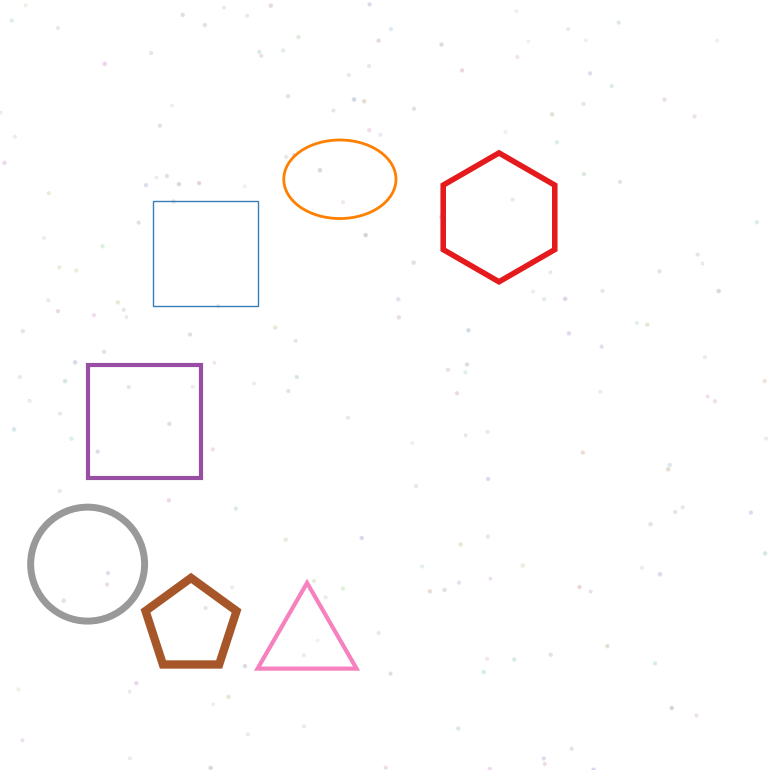[{"shape": "hexagon", "thickness": 2, "radius": 0.42, "center": [0.648, 0.718]}, {"shape": "square", "thickness": 0.5, "radius": 0.34, "center": [0.267, 0.671]}, {"shape": "square", "thickness": 1.5, "radius": 0.37, "center": [0.188, 0.453]}, {"shape": "oval", "thickness": 1, "radius": 0.36, "center": [0.441, 0.767]}, {"shape": "pentagon", "thickness": 3, "radius": 0.31, "center": [0.248, 0.187]}, {"shape": "triangle", "thickness": 1.5, "radius": 0.37, "center": [0.399, 0.169]}, {"shape": "circle", "thickness": 2.5, "radius": 0.37, "center": [0.114, 0.267]}]